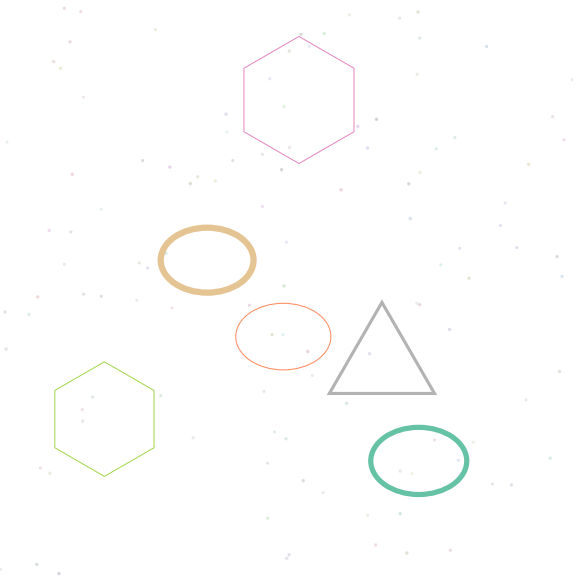[{"shape": "oval", "thickness": 2.5, "radius": 0.42, "center": [0.725, 0.201]}, {"shape": "oval", "thickness": 0.5, "radius": 0.41, "center": [0.491, 0.416]}, {"shape": "hexagon", "thickness": 0.5, "radius": 0.55, "center": [0.518, 0.826]}, {"shape": "hexagon", "thickness": 0.5, "radius": 0.5, "center": [0.181, 0.273]}, {"shape": "oval", "thickness": 3, "radius": 0.4, "center": [0.359, 0.549]}, {"shape": "triangle", "thickness": 1.5, "radius": 0.53, "center": [0.661, 0.37]}]